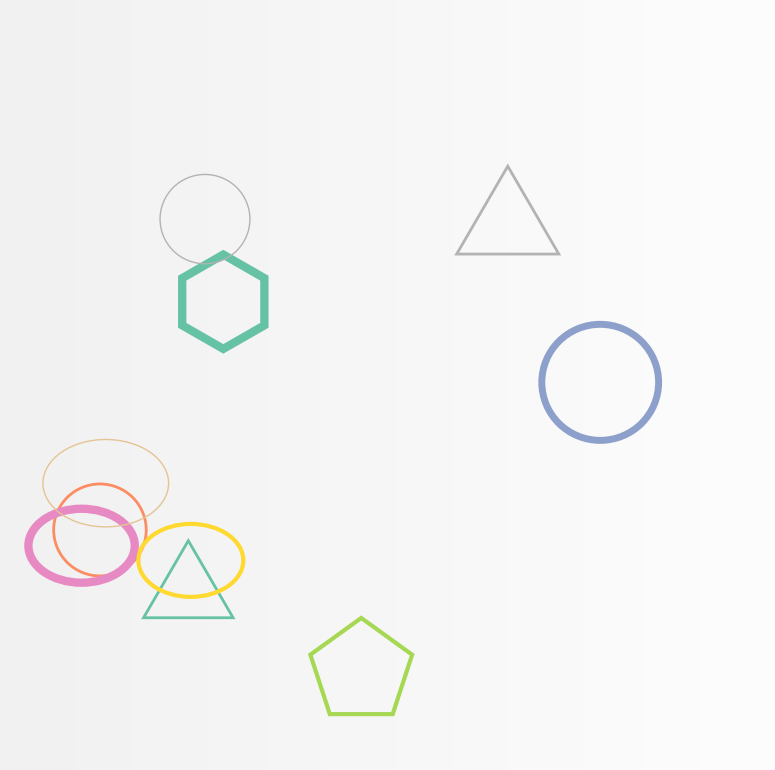[{"shape": "hexagon", "thickness": 3, "radius": 0.31, "center": [0.288, 0.608]}, {"shape": "triangle", "thickness": 1, "radius": 0.33, "center": [0.243, 0.231]}, {"shape": "circle", "thickness": 1, "radius": 0.3, "center": [0.129, 0.312]}, {"shape": "circle", "thickness": 2.5, "radius": 0.38, "center": [0.774, 0.503]}, {"shape": "oval", "thickness": 3, "radius": 0.34, "center": [0.105, 0.291]}, {"shape": "pentagon", "thickness": 1.5, "radius": 0.35, "center": [0.466, 0.128]}, {"shape": "oval", "thickness": 1.5, "radius": 0.34, "center": [0.246, 0.272]}, {"shape": "oval", "thickness": 0.5, "radius": 0.41, "center": [0.136, 0.372]}, {"shape": "circle", "thickness": 0.5, "radius": 0.29, "center": [0.264, 0.715]}, {"shape": "triangle", "thickness": 1, "radius": 0.38, "center": [0.655, 0.708]}]